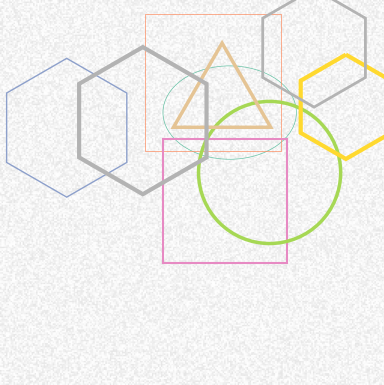[{"shape": "oval", "thickness": 0.5, "radius": 0.87, "center": [0.597, 0.708]}, {"shape": "square", "thickness": 0.5, "radius": 0.89, "center": [0.553, 0.786]}, {"shape": "hexagon", "thickness": 1, "radius": 0.9, "center": [0.173, 0.668]}, {"shape": "square", "thickness": 1.5, "radius": 0.8, "center": [0.585, 0.478]}, {"shape": "circle", "thickness": 2.5, "radius": 0.92, "center": [0.7, 0.552]}, {"shape": "hexagon", "thickness": 3, "radius": 0.68, "center": [0.898, 0.723]}, {"shape": "triangle", "thickness": 2.5, "radius": 0.73, "center": [0.577, 0.742]}, {"shape": "hexagon", "thickness": 2, "radius": 0.77, "center": [0.816, 0.876]}, {"shape": "hexagon", "thickness": 3, "radius": 0.96, "center": [0.371, 0.687]}]